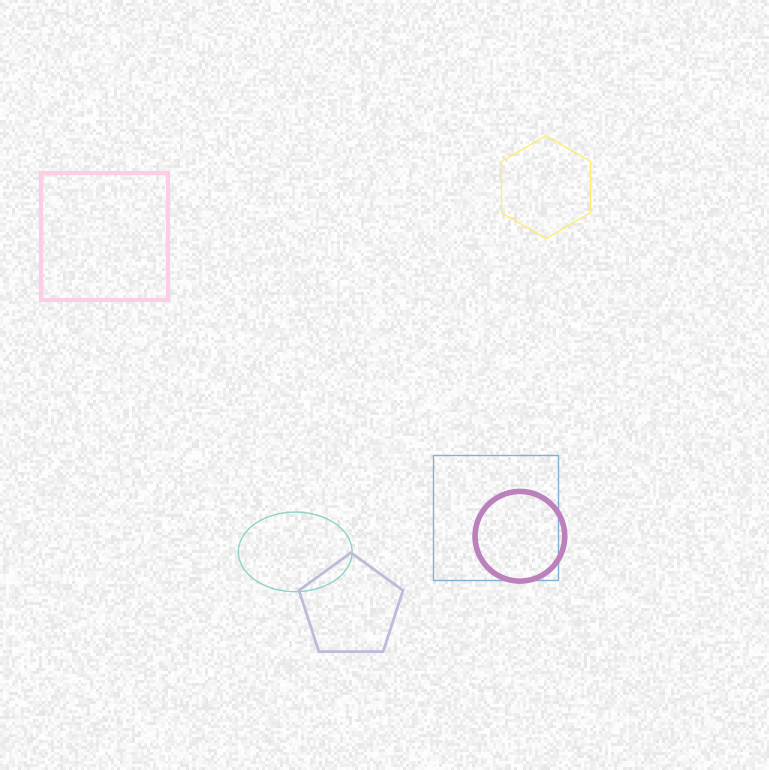[{"shape": "oval", "thickness": 0.5, "radius": 0.37, "center": [0.383, 0.283]}, {"shape": "pentagon", "thickness": 1, "radius": 0.36, "center": [0.456, 0.211]}, {"shape": "square", "thickness": 0.5, "radius": 0.41, "center": [0.643, 0.328]}, {"shape": "square", "thickness": 1.5, "radius": 0.41, "center": [0.136, 0.693]}, {"shape": "circle", "thickness": 2, "radius": 0.29, "center": [0.675, 0.304]}, {"shape": "hexagon", "thickness": 0.5, "radius": 0.33, "center": [0.709, 0.757]}]